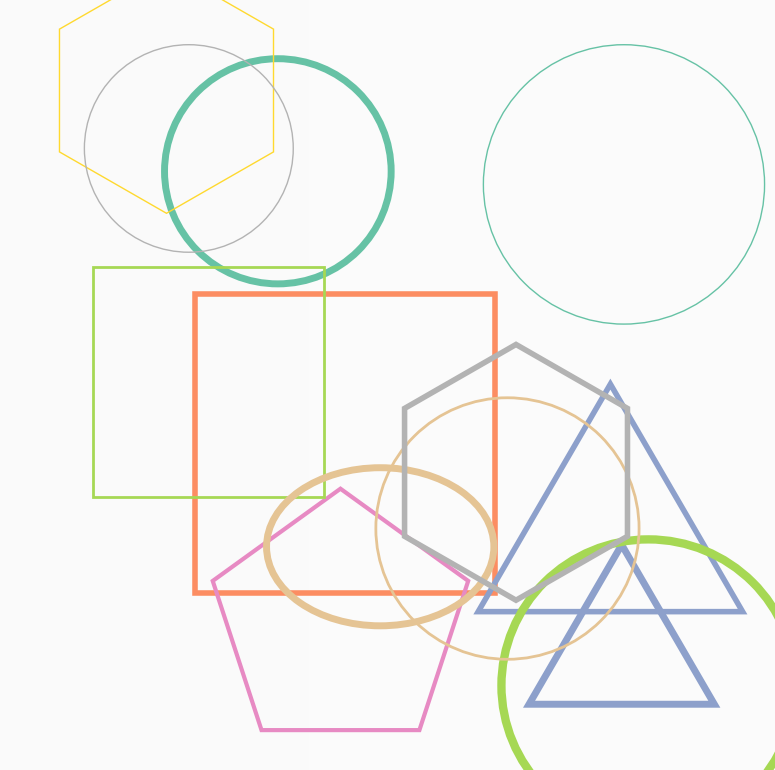[{"shape": "circle", "thickness": 2.5, "radius": 0.73, "center": [0.359, 0.778]}, {"shape": "circle", "thickness": 0.5, "radius": 0.91, "center": [0.805, 0.761]}, {"shape": "square", "thickness": 2, "radius": 0.97, "center": [0.445, 0.424]}, {"shape": "triangle", "thickness": 2, "radius": 0.98, "center": [0.788, 0.304]}, {"shape": "triangle", "thickness": 2.5, "radius": 0.69, "center": [0.802, 0.154]}, {"shape": "pentagon", "thickness": 1.5, "radius": 0.87, "center": [0.439, 0.192]}, {"shape": "circle", "thickness": 3, "radius": 0.95, "center": [0.837, 0.11]}, {"shape": "square", "thickness": 1, "radius": 0.75, "center": [0.269, 0.504]}, {"shape": "hexagon", "thickness": 0.5, "radius": 0.8, "center": [0.215, 0.882]}, {"shape": "oval", "thickness": 2.5, "radius": 0.73, "center": [0.491, 0.29]}, {"shape": "circle", "thickness": 1, "radius": 0.85, "center": [0.655, 0.314]}, {"shape": "hexagon", "thickness": 2, "radius": 0.83, "center": [0.666, 0.387]}, {"shape": "circle", "thickness": 0.5, "radius": 0.67, "center": [0.244, 0.807]}]